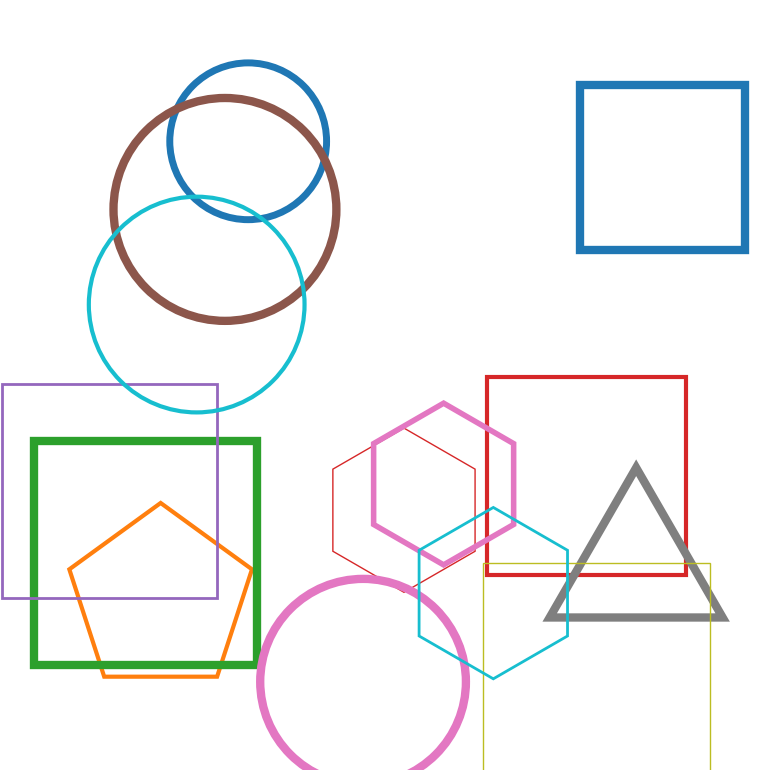[{"shape": "circle", "thickness": 2.5, "radius": 0.51, "center": [0.322, 0.817]}, {"shape": "square", "thickness": 3, "radius": 0.54, "center": [0.861, 0.783]}, {"shape": "pentagon", "thickness": 1.5, "radius": 0.62, "center": [0.209, 0.222]}, {"shape": "square", "thickness": 3, "radius": 0.73, "center": [0.189, 0.282]}, {"shape": "hexagon", "thickness": 0.5, "radius": 0.53, "center": [0.525, 0.337]}, {"shape": "square", "thickness": 1.5, "radius": 0.64, "center": [0.762, 0.382]}, {"shape": "square", "thickness": 1, "radius": 0.7, "center": [0.143, 0.362]}, {"shape": "circle", "thickness": 3, "radius": 0.72, "center": [0.292, 0.728]}, {"shape": "hexagon", "thickness": 2, "radius": 0.52, "center": [0.576, 0.371]}, {"shape": "circle", "thickness": 3, "radius": 0.67, "center": [0.472, 0.115]}, {"shape": "triangle", "thickness": 3, "radius": 0.65, "center": [0.826, 0.263]}, {"shape": "square", "thickness": 0.5, "radius": 0.74, "center": [0.775, 0.121]}, {"shape": "hexagon", "thickness": 1, "radius": 0.56, "center": [0.641, 0.23]}, {"shape": "circle", "thickness": 1.5, "radius": 0.7, "center": [0.255, 0.604]}]